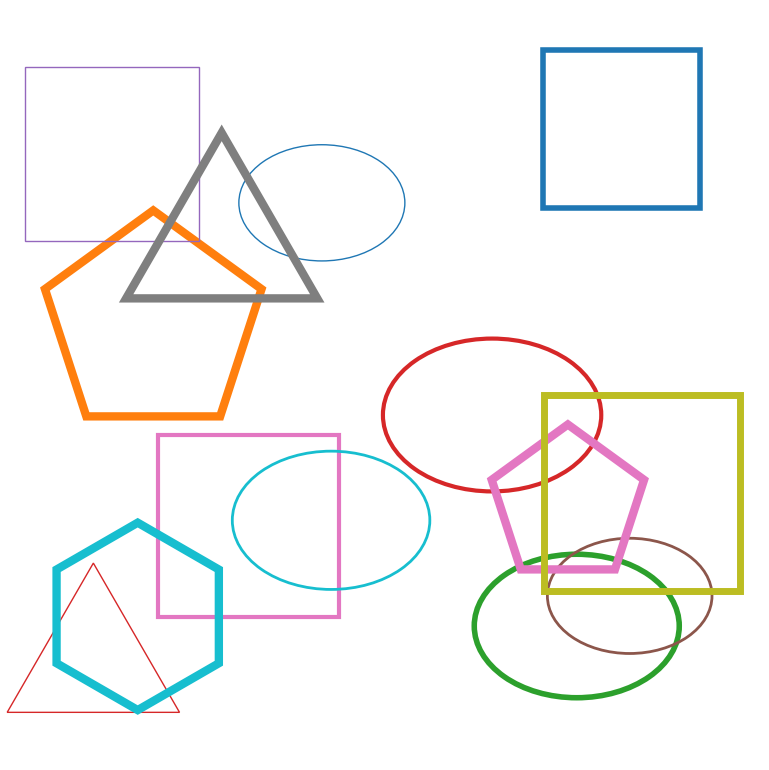[{"shape": "oval", "thickness": 0.5, "radius": 0.54, "center": [0.418, 0.737]}, {"shape": "square", "thickness": 2, "radius": 0.51, "center": [0.807, 0.832]}, {"shape": "pentagon", "thickness": 3, "radius": 0.74, "center": [0.199, 0.579]}, {"shape": "oval", "thickness": 2, "radius": 0.67, "center": [0.749, 0.187]}, {"shape": "oval", "thickness": 1.5, "radius": 0.71, "center": [0.639, 0.461]}, {"shape": "triangle", "thickness": 0.5, "radius": 0.65, "center": [0.121, 0.139]}, {"shape": "square", "thickness": 0.5, "radius": 0.57, "center": [0.146, 0.8]}, {"shape": "oval", "thickness": 1, "radius": 0.53, "center": [0.818, 0.226]}, {"shape": "pentagon", "thickness": 3, "radius": 0.52, "center": [0.738, 0.345]}, {"shape": "square", "thickness": 1.5, "radius": 0.59, "center": [0.323, 0.317]}, {"shape": "triangle", "thickness": 3, "radius": 0.72, "center": [0.288, 0.684]}, {"shape": "square", "thickness": 2.5, "radius": 0.64, "center": [0.833, 0.36]}, {"shape": "hexagon", "thickness": 3, "radius": 0.61, "center": [0.179, 0.2]}, {"shape": "oval", "thickness": 1, "radius": 0.64, "center": [0.43, 0.324]}]